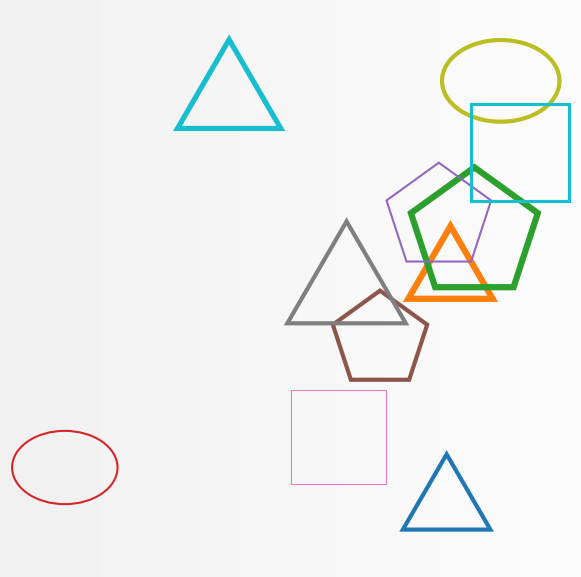[{"shape": "triangle", "thickness": 2, "radius": 0.43, "center": [0.768, 0.126]}, {"shape": "triangle", "thickness": 3, "radius": 0.42, "center": [0.775, 0.524]}, {"shape": "pentagon", "thickness": 3, "radius": 0.57, "center": [0.816, 0.595]}, {"shape": "oval", "thickness": 1, "radius": 0.45, "center": [0.111, 0.19]}, {"shape": "pentagon", "thickness": 1, "radius": 0.47, "center": [0.755, 0.623]}, {"shape": "pentagon", "thickness": 2, "radius": 0.43, "center": [0.654, 0.411]}, {"shape": "square", "thickness": 0.5, "radius": 0.41, "center": [0.582, 0.243]}, {"shape": "triangle", "thickness": 2, "radius": 0.59, "center": [0.596, 0.498]}, {"shape": "oval", "thickness": 2, "radius": 0.51, "center": [0.861, 0.859]}, {"shape": "triangle", "thickness": 2.5, "radius": 0.51, "center": [0.394, 0.828]}, {"shape": "square", "thickness": 1.5, "radius": 0.42, "center": [0.895, 0.735]}]